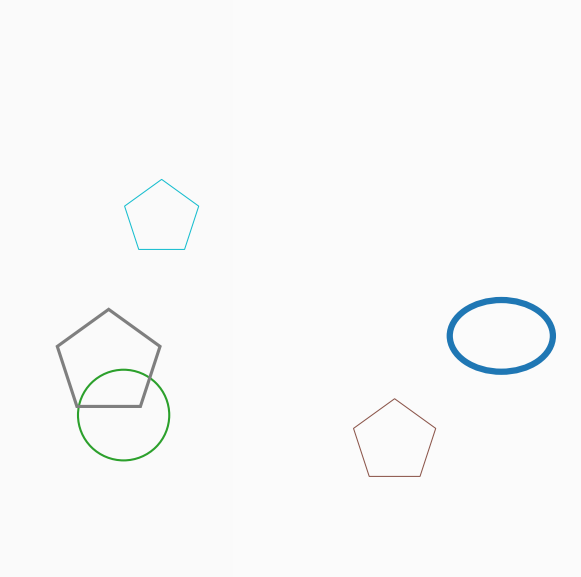[{"shape": "oval", "thickness": 3, "radius": 0.44, "center": [0.862, 0.418]}, {"shape": "circle", "thickness": 1, "radius": 0.39, "center": [0.213, 0.28]}, {"shape": "pentagon", "thickness": 0.5, "radius": 0.37, "center": [0.679, 0.234]}, {"shape": "pentagon", "thickness": 1.5, "radius": 0.46, "center": [0.187, 0.371]}, {"shape": "pentagon", "thickness": 0.5, "radius": 0.34, "center": [0.278, 0.621]}]